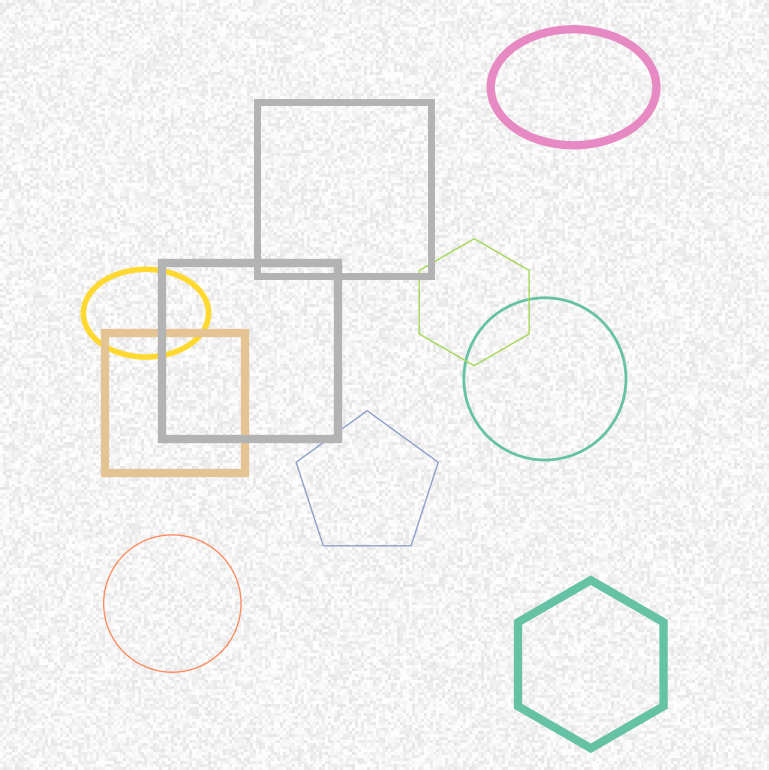[{"shape": "hexagon", "thickness": 3, "radius": 0.55, "center": [0.767, 0.137]}, {"shape": "circle", "thickness": 1, "radius": 0.53, "center": [0.708, 0.508]}, {"shape": "circle", "thickness": 0.5, "radius": 0.45, "center": [0.224, 0.216]}, {"shape": "pentagon", "thickness": 0.5, "radius": 0.49, "center": [0.477, 0.37]}, {"shape": "oval", "thickness": 3, "radius": 0.54, "center": [0.745, 0.887]}, {"shape": "hexagon", "thickness": 0.5, "radius": 0.41, "center": [0.616, 0.608]}, {"shape": "oval", "thickness": 2, "radius": 0.41, "center": [0.19, 0.593]}, {"shape": "square", "thickness": 3, "radius": 0.45, "center": [0.227, 0.476]}, {"shape": "square", "thickness": 3, "radius": 0.57, "center": [0.325, 0.544]}, {"shape": "square", "thickness": 2.5, "radius": 0.57, "center": [0.446, 0.755]}]